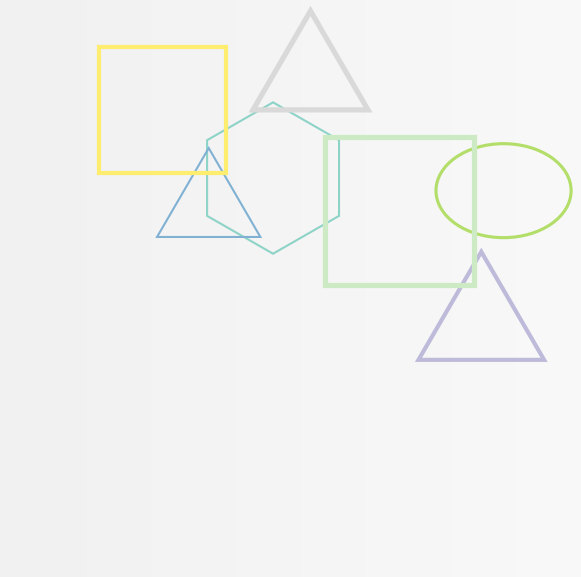[{"shape": "hexagon", "thickness": 1, "radius": 0.66, "center": [0.47, 0.691]}, {"shape": "triangle", "thickness": 2, "radius": 0.62, "center": [0.828, 0.438]}, {"shape": "triangle", "thickness": 1, "radius": 0.51, "center": [0.359, 0.64]}, {"shape": "oval", "thickness": 1.5, "radius": 0.58, "center": [0.866, 0.669]}, {"shape": "triangle", "thickness": 2.5, "radius": 0.57, "center": [0.534, 0.866]}, {"shape": "square", "thickness": 2.5, "radius": 0.64, "center": [0.687, 0.634]}, {"shape": "square", "thickness": 2, "radius": 0.54, "center": [0.28, 0.809]}]